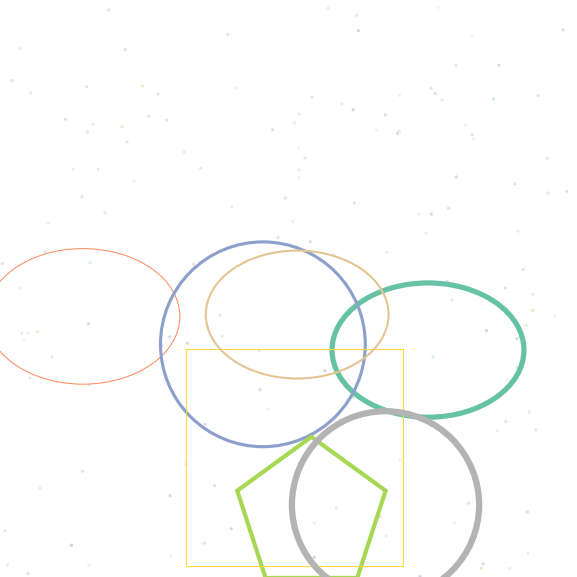[{"shape": "oval", "thickness": 2.5, "radius": 0.83, "center": [0.741, 0.393]}, {"shape": "oval", "thickness": 0.5, "radius": 0.84, "center": [0.144, 0.451]}, {"shape": "circle", "thickness": 1.5, "radius": 0.89, "center": [0.455, 0.403]}, {"shape": "pentagon", "thickness": 2, "radius": 0.68, "center": [0.539, 0.108]}, {"shape": "square", "thickness": 0.5, "radius": 0.94, "center": [0.511, 0.206]}, {"shape": "oval", "thickness": 1, "radius": 0.79, "center": [0.515, 0.454]}, {"shape": "circle", "thickness": 3, "radius": 0.81, "center": [0.668, 0.125]}]